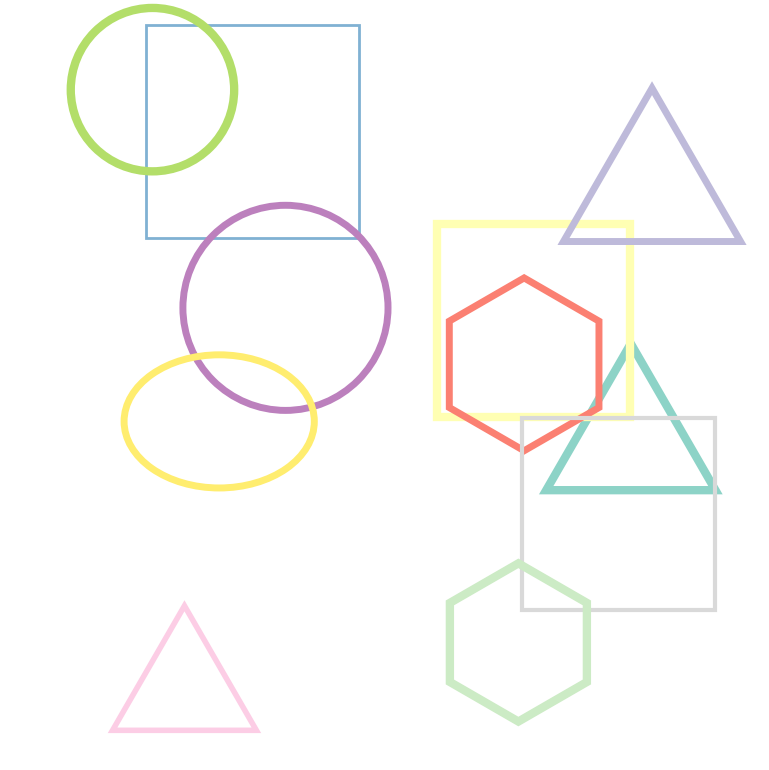[{"shape": "triangle", "thickness": 3, "radius": 0.63, "center": [0.819, 0.427]}, {"shape": "square", "thickness": 3, "radius": 0.63, "center": [0.693, 0.584]}, {"shape": "triangle", "thickness": 2.5, "radius": 0.66, "center": [0.847, 0.753]}, {"shape": "hexagon", "thickness": 2.5, "radius": 0.56, "center": [0.681, 0.527]}, {"shape": "square", "thickness": 1, "radius": 0.69, "center": [0.328, 0.829]}, {"shape": "circle", "thickness": 3, "radius": 0.53, "center": [0.198, 0.884]}, {"shape": "triangle", "thickness": 2, "radius": 0.54, "center": [0.24, 0.105]}, {"shape": "square", "thickness": 1.5, "radius": 0.62, "center": [0.803, 0.333]}, {"shape": "circle", "thickness": 2.5, "radius": 0.67, "center": [0.371, 0.6]}, {"shape": "hexagon", "thickness": 3, "radius": 0.51, "center": [0.673, 0.166]}, {"shape": "oval", "thickness": 2.5, "radius": 0.62, "center": [0.285, 0.453]}]